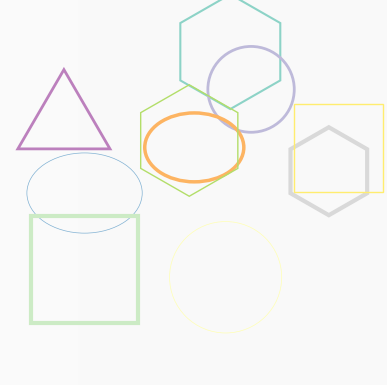[{"shape": "hexagon", "thickness": 1.5, "radius": 0.74, "center": [0.594, 0.866]}, {"shape": "circle", "thickness": 0.5, "radius": 0.72, "center": [0.582, 0.28]}, {"shape": "circle", "thickness": 2, "radius": 0.56, "center": [0.648, 0.768]}, {"shape": "oval", "thickness": 0.5, "radius": 0.74, "center": [0.218, 0.499]}, {"shape": "oval", "thickness": 2.5, "radius": 0.64, "center": [0.501, 0.617]}, {"shape": "hexagon", "thickness": 1, "radius": 0.72, "center": [0.488, 0.635]}, {"shape": "hexagon", "thickness": 3, "radius": 0.57, "center": [0.849, 0.555]}, {"shape": "triangle", "thickness": 2, "radius": 0.69, "center": [0.165, 0.682]}, {"shape": "square", "thickness": 3, "radius": 0.69, "center": [0.218, 0.3]}, {"shape": "square", "thickness": 1, "radius": 0.58, "center": [0.873, 0.616]}]